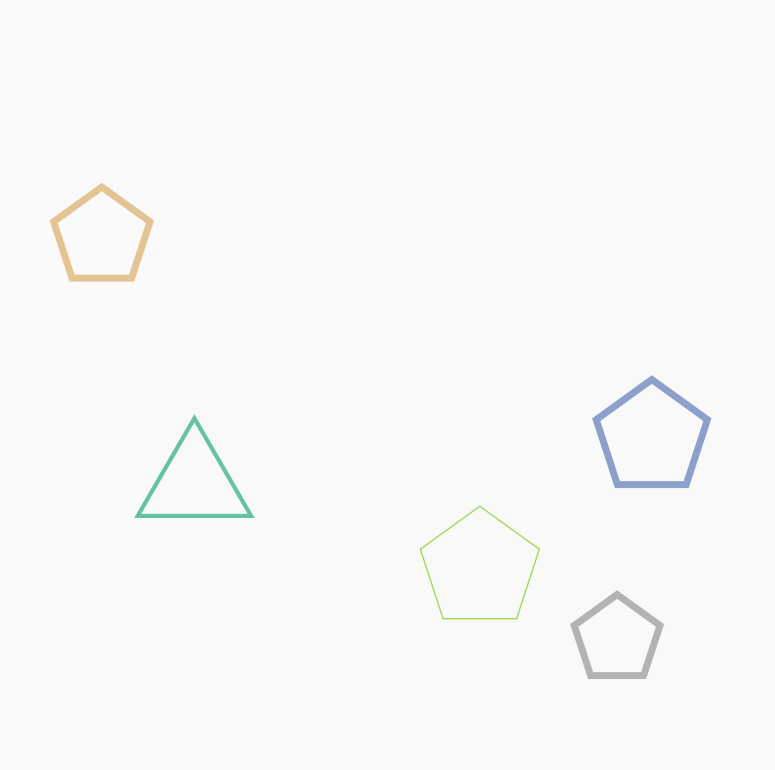[{"shape": "triangle", "thickness": 1.5, "radius": 0.42, "center": [0.251, 0.372]}, {"shape": "pentagon", "thickness": 2.5, "radius": 0.38, "center": [0.841, 0.432]}, {"shape": "pentagon", "thickness": 0.5, "radius": 0.4, "center": [0.619, 0.262]}, {"shape": "pentagon", "thickness": 2.5, "radius": 0.33, "center": [0.131, 0.692]}, {"shape": "pentagon", "thickness": 2.5, "radius": 0.29, "center": [0.796, 0.17]}]